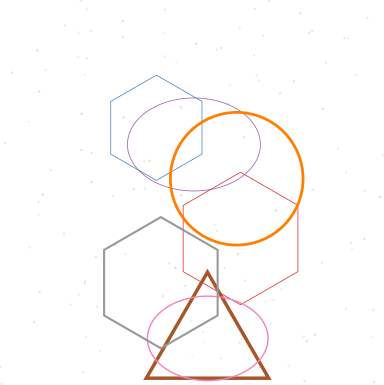[{"shape": "hexagon", "thickness": 0.5, "radius": 0.86, "center": [0.625, 0.381]}, {"shape": "hexagon", "thickness": 0.5, "radius": 0.68, "center": [0.406, 0.668]}, {"shape": "oval", "thickness": 0.5, "radius": 0.86, "center": [0.504, 0.625]}, {"shape": "circle", "thickness": 2, "radius": 0.86, "center": [0.615, 0.536]}, {"shape": "triangle", "thickness": 2.5, "radius": 0.92, "center": [0.539, 0.109]}, {"shape": "oval", "thickness": 1, "radius": 0.78, "center": [0.54, 0.121]}, {"shape": "hexagon", "thickness": 1.5, "radius": 0.85, "center": [0.418, 0.266]}]